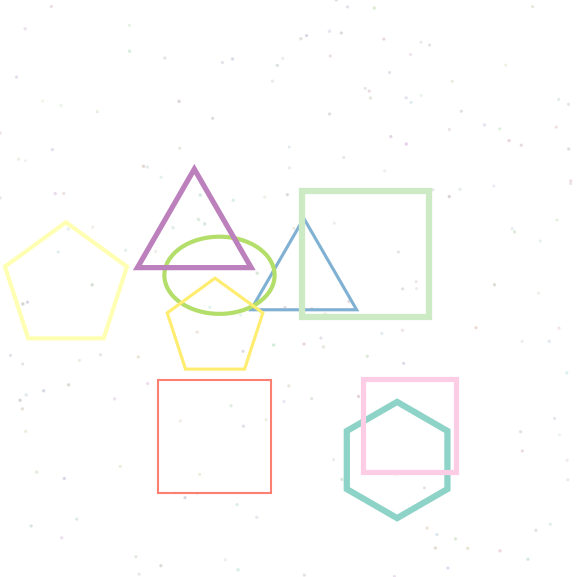[{"shape": "hexagon", "thickness": 3, "radius": 0.5, "center": [0.688, 0.203]}, {"shape": "pentagon", "thickness": 2, "radius": 0.56, "center": [0.114, 0.503]}, {"shape": "square", "thickness": 1, "radius": 0.49, "center": [0.372, 0.244]}, {"shape": "triangle", "thickness": 1.5, "radius": 0.53, "center": [0.526, 0.516]}, {"shape": "oval", "thickness": 2, "radius": 0.48, "center": [0.38, 0.522]}, {"shape": "square", "thickness": 2.5, "radius": 0.4, "center": [0.708, 0.263]}, {"shape": "triangle", "thickness": 2.5, "radius": 0.57, "center": [0.336, 0.593]}, {"shape": "square", "thickness": 3, "radius": 0.55, "center": [0.633, 0.56]}, {"shape": "pentagon", "thickness": 1.5, "radius": 0.44, "center": [0.372, 0.43]}]